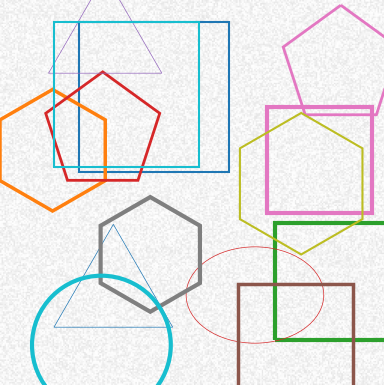[{"shape": "square", "thickness": 1.5, "radius": 0.98, "center": [0.4, 0.749]}, {"shape": "triangle", "thickness": 0.5, "radius": 0.89, "center": [0.294, 0.239]}, {"shape": "hexagon", "thickness": 2.5, "radius": 0.79, "center": [0.137, 0.61]}, {"shape": "square", "thickness": 3, "radius": 0.76, "center": [0.867, 0.269]}, {"shape": "pentagon", "thickness": 2, "radius": 0.78, "center": [0.267, 0.658]}, {"shape": "oval", "thickness": 0.5, "radius": 0.89, "center": [0.662, 0.234]}, {"shape": "triangle", "thickness": 0.5, "radius": 0.85, "center": [0.273, 0.895]}, {"shape": "square", "thickness": 2.5, "radius": 0.75, "center": [0.768, 0.112]}, {"shape": "square", "thickness": 3, "radius": 0.68, "center": [0.83, 0.584]}, {"shape": "pentagon", "thickness": 2, "radius": 0.79, "center": [0.885, 0.829]}, {"shape": "hexagon", "thickness": 3, "radius": 0.74, "center": [0.39, 0.339]}, {"shape": "hexagon", "thickness": 1.5, "radius": 0.92, "center": [0.782, 0.523]}, {"shape": "square", "thickness": 1.5, "radius": 0.94, "center": [0.329, 0.755]}, {"shape": "circle", "thickness": 3, "radius": 0.9, "center": [0.263, 0.104]}]